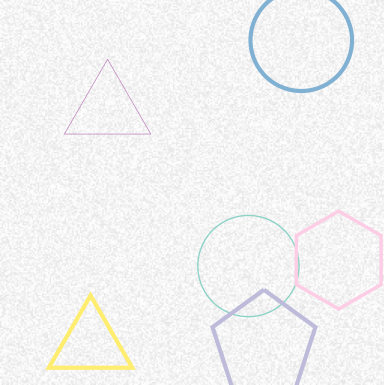[{"shape": "circle", "thickness": 1, "radius": 0.66, "center": [0.645, 0.309]}, {"shape": "pentagon", "thickness": 3, "radius": 0.7, "center": [0.686, 0.107]}, {"shape": "circle", "thickness": 3, "radius": 0.66, "center": [0.782, 0.895]}, {"shape": "hexagon", "thickness": 2.5, "radius": 0.64, "center": [0.88, 0.324]}, {"shape": "triangle", "thickness": 0.5, "radius": 0.65, "center": [0.279, 0.717]}, {"shape": "triangle", "thickness": 3, "radius": 0.63, "center": [0.235, 0.107]}]